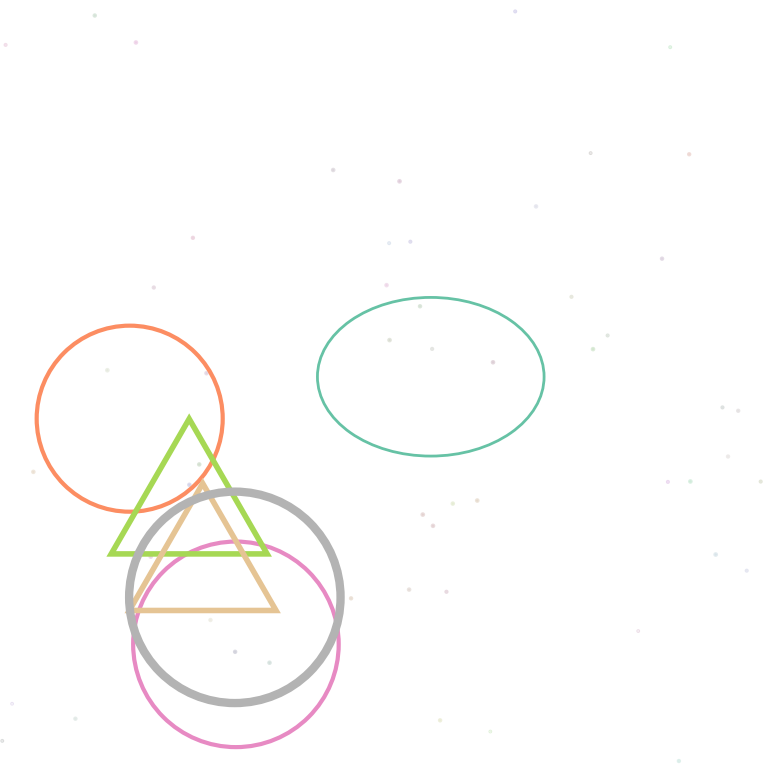[{"shape": "oval", "thickness": 1, "radius": 0.74, "center": [0.559, 0.511]}, {"shape": "circle", "thickness": 1.5, "radius": 0.6, "center": [0.168, 0.456]}, {"shape": "circle", "thickness": 1.5, "radius": 0.67, "center": [0.306, 0.163]}, {"shape": "triangle", "thickness": 2, "radius": 0.58, "center": [0.246, 0.339]}, {"shape": "triangle", "thickness": 2, "radius": 0.55, "center": [0.263, 0.262]}, {"shape": "circle", "thickness": 3, "radius": 0.69, "center": [0.305, 0.224]}]